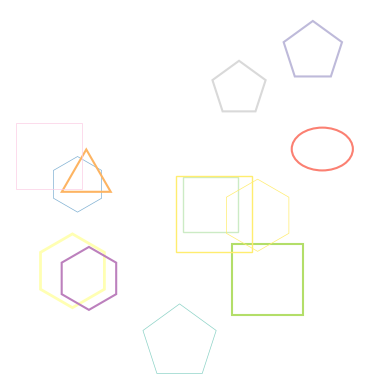[{"shape": "pentagon", "thickness": 0.5, "radius": 0.5, "center": [0.466, 0.111]}, {"shape": "hexagon", "thickness": 2, "radius": 0.48, "center": [0.188, 0.297]}, {"shape": "pentagon", "thickness": 1.5, "radius": 0.4, "center": [0.813, 0.866]}, {"shape": "oval", "thickness": 1.5, "radius": 0.4, "center": [0.837, 0.613]}, {"shape": "hexagon", "thickness": 0.5, "radius": 0.36, "center": [0.201, 0.521]}, {"shape": "triangle", "thickness": 1.5, "radius": 0.37, "center": [0.224, 0.538]}, {"shape": "square", "thickness": 1.5, "radius": 0.46, "center": [0.694, 0.275]}, {"shape": "square", "thickness": 0.5, "radius": 0.43, "center": [0.127, 0.595]}, {"shape": "pentagon", "thickness": 1.5, "radius": 0.36, "center": [0.621, 0.769]}, {"shape": "hexagon", "thickness": 1.5, "radius": 0.41, "center": [0.231, 0.277]}, {"shape": "square", "thickness": 1, "radius": 0.35, "center": [0.546, 0.469]}, {"shape": "hexagon", "thickness": 0.5, "radius": 0.47, "center": [0.669, 0.441]}, {"shape": "square", "thickness": 1, "radius": 0.49, "center": [0.556, 0.444]}]